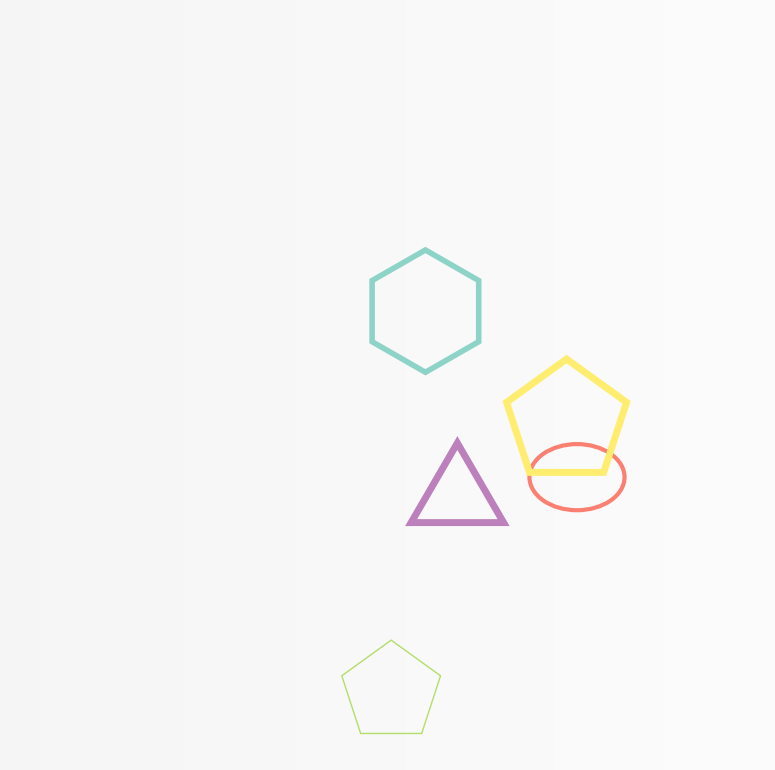[{"shape": "hexagon", "thickness": 2, "radius": 0.4, "center": [0.549, 0.596]}, {"shape": "oval", "thickness": 1.5, "radius": 0.31, "center": [0.745, 0.38]}, {"shape": "pentagon", "thickness": 0.5, "radius": 0.33, "center": [0.505, 0.102]}, {"shape": "triangle", "thickness": 2.5, "radius": 0.34, "center": [0.59, 0.356]}, {"shape": "pentagon", "thickness": 2.5, "radius": 0.41, "center": [0.731, 0.452]}]